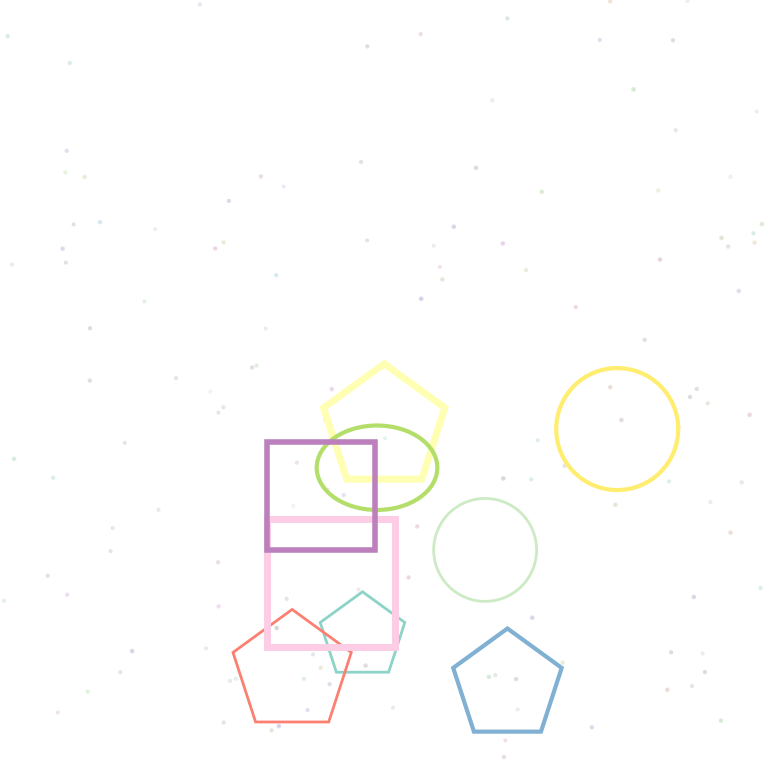[{"shape": "pentagon", "thickness": 1, "radius": 0.29, "center": [0.471, 0.174]}, {"shape": "pentagon", "thickness": 2.5, "radius": 0.41, "center": [0.499, 0.445]}, {"shape": "pentagon", "thickness": 1, "radius": 0.4, "center": [0.379, 0.128]}, {"shape": "pentagon", "thickness": 1.5, "radius": 0.37, "center": [0.659, 0.11]}, {"shape": "oval", "thickness": 1.5, "radius": 0.39, "center": [0.49, 0.393]}, {"shape": "square", "thickness": 2.5, "radius": 0.41, "center": [0.43, 0.243]}, {"shape": "square", "thickness": 2, "radius": 0.35, "center": [0.417, 0.356]}, {"shape": "circle", "thickness": 1, "radius": 0.33, "center": [0.63, 0.286]}, {"shape": "circle", "thickness": 1.5, "radius": 0.4, "center": [0.802, 0.443]}]